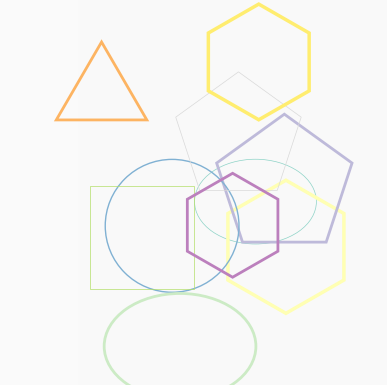[{"shape": "oval", "thickness": 0.5, "radius": 0.79, "center": [0.659, 0.476]}, {"shape": "hexagon", "thickness": 2.5, "radius": 0.86, "center": [0.738, 0.359]}, {"shape": "pentagon", "thickness": 2, "radius": 0.92, "center": [0.734, 0.52]}, {"shape": "circle", "thickness": 1, "radius": 0.86, "center": [0.444, 0.413]}, {"shape": "triangle", "thickness": 2, "radius": 0.67, "center": [0.262, 0.756]}, {"shape": "square", "thickness": 0.5, "radius": 0.67, "center": [0.366, 0.383]}, {"shape": "pentagon", "thickness": 0.5, "radius": 0.85, "center": [0.615, 0.643]}, {"shape": "hexagon", "thickness": 2, "radius": 0.67, "center": [0.6, 0.415]}, {"shape": "oval", "thickness": 2, "radius": 0.98, "center": [0.465, 0.101]}, {"shape": "hexagon", "thickness": 2.5, "radius": 0.75, "center": [0.668, 0.839]}]